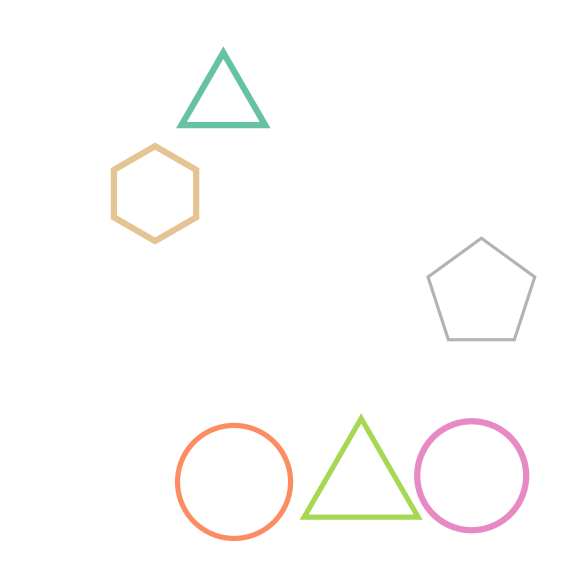[{"shape": "triangle", "thickness": 3, "radius": 0.42, "center": [0.387, 0.824]}, {"shape": "circle", "thickness": 2.5, "radius": 0.49, "center": [0.405, 0.165]}, {"shape": "circle", "thickness": 3, "radius": 0.47, "center": [0.817, 0.175]}, {"shape": "triangle", "thickness": 2.5, "radius": 0.57, "center": [0.625, 0.161]}, {"shape": "hexagon", "thickness": 3, "radius": 0.41, "center": [0.268, 0.664]}, {"shape": "pentagon", "thickness": 1.5, "radius": 0.49, "center": [0.834, 0.489]}]